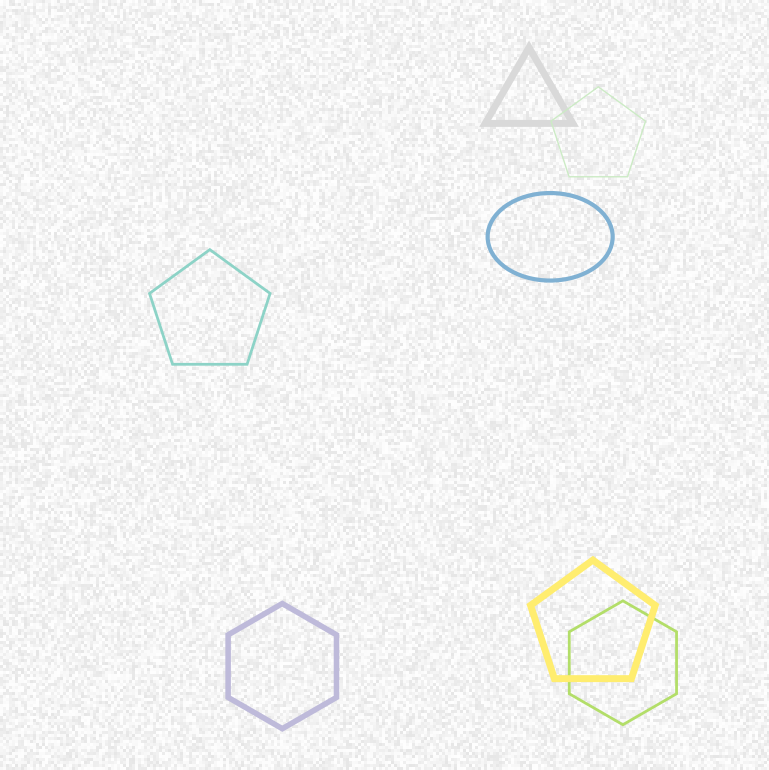[{"shape": "pentagon", "thickness": 1, "radius": 0.41, "center": [0.272, 0.593]}, {"shape": "hexagon", "thickness": 2, "radius": 0.41, "center": [0.367, 0.135]}, {"shape": "oval", "thickness": 1.5, "radius": 0.41, "center": [0.714, 0.692]}, {"shape": "hexagon", "thickness": 1, "radius": 0.4, "center": [0.809, 0.139]}, {"shape": "triangle", "thickness": 2.5, "radius": 0.33, "center": [0.687, 0.873]}, {"shape": "pentagon", "thickness": 0.5, "radius": 0.32, "center": [0.777, 0.823]}, {"shape": "pentagon", "thickness": 2.5, "radius": 0.43, "center": [0.77, 0.188]}]